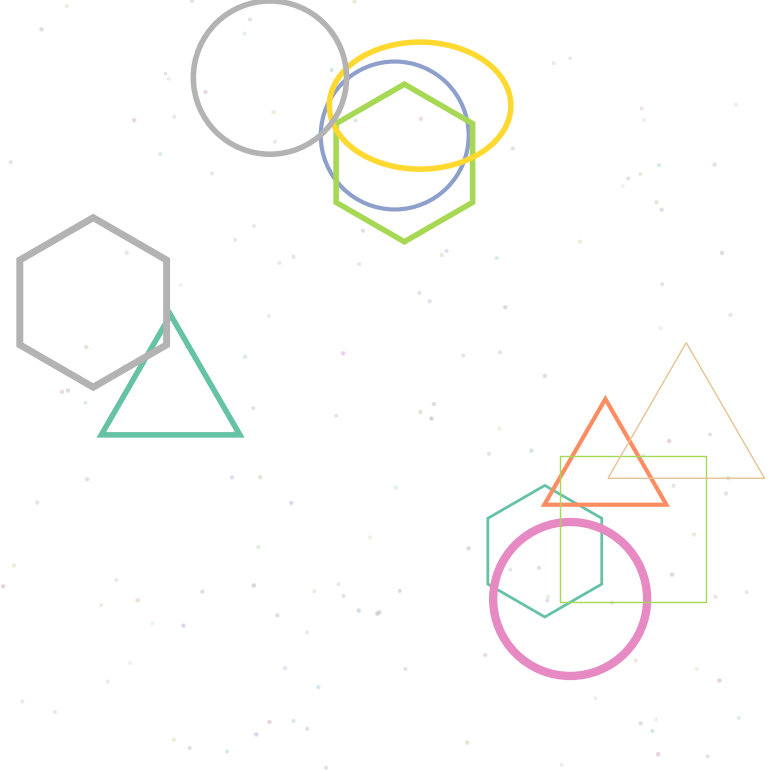[{"shape": "hexagon", "thickness": 1, "radius": 0.43, "center": [0.708, 0.284]}, {"shape": "triangle", "thickness": 2, "radius": 0.52, "center": [0.222, 0.487]}, {"shape": "triangle", "thickness": 1.5, "radius": 0.46, "center": [0.786, 0.39]}, {"shape": "circle", "thickness": 1.5, "radius": 0.48, "center": [0.513, 0.824]}, {"shape": "circle", "thickness": 3, "radius": 0.5, "center": [0.74, 0.222]}, {"shape": "hexagon", "thickness": 2, "radius": 0.51, "center": [0.525, 0.788]}, {"shape": "square", "thickness": 0.5, "radius": 0.47, "center": [0.822, 0.313]}, {"shape": "oval", "thickness": 2, "radius": 0.59, "center": [0.546, 0.863]}, {"shape": "triangle", "thickness": 0.5, "radius": 0.59, "center": [0.891, 0.438]}, {"shape": "circle", "thickness": 2, "radius": 0.5, "center": [0.351, 0.899]}, {"shape": "hexagon", "thickness": 2.5, "radius": 0.55, "center": [0.121, 0.607]}]